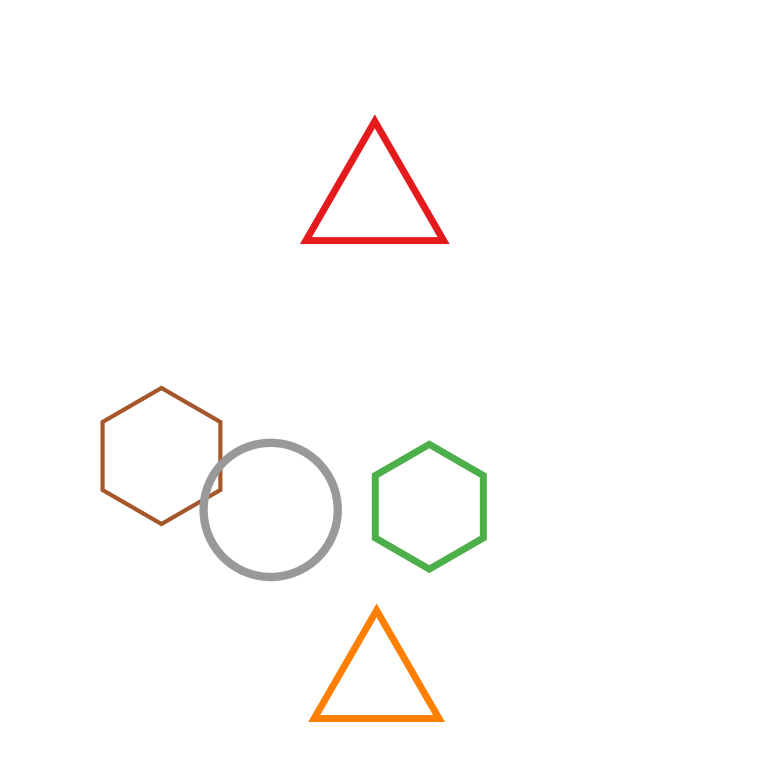[{"shape": "triangle", "thickness": 2.5, "radius": 0.52, "center": [0.487, 0.739]}, {"shape": "hexagon", "thickness": 2.5, "radius": 0.41, "center": [0.558, 0.342]}, {"shape": "triangle", "thickness": 2.5, "radius": 0.47, "center": [0.489, 0.114]}, {"shape": "hexagon", "thickness": 1.5, "radius": 0.44, "center": [0.21, 0.408]}, {"shape": "circle", "thickness": 3, "radius": 0.44, "center": [0.352, 0.338]}]